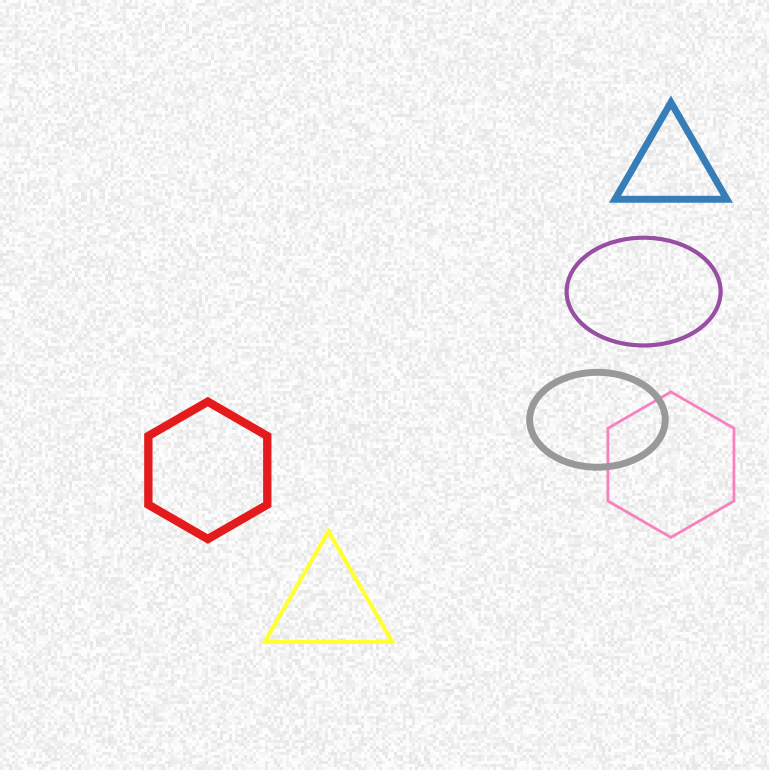[{"shape": "hexagon", "thickness": 3, "radius": 0.45, "center": [0.27, 0.389]}, {"shape": "triangle", "thickness": 2.5, "radius": 0.42, "center": [0.871, 0.783]}, {"shape": "oval", "thickness": 1.5, "radius": 0.5, "center": [0.836, 0.621]}, {"shape": "triangle", "thickness": 1.5, "radius": 0.48, "center": [0.427, 0.214]}, {"shape": "hexagon", "thickness": 1, "radius": 0.47, "center": [0.871, 0.397]}, {"shape": "oval", "thickness": 2.5, "radius": 0.44, "center": [0.776, 0.455]}]